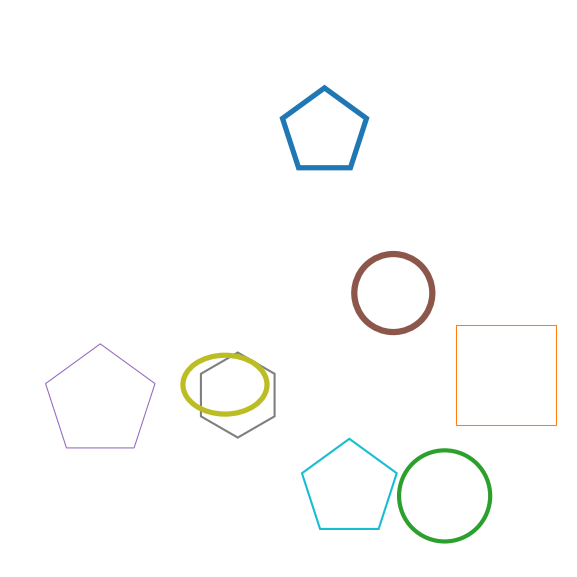[{"shape": "pentagon", "thickness": 2.5, "radius": 0.38, "center": [0.562, 0.77]}, {"shape": "square", "thickness": 0.5, "radius": 0.43, "center": [0.876, 0.349]}, {"shape": "circle", "thickness": 2, "radius": 0.39, "center": [0.77, 0.14]}, {"shape": "pentagon", "thickness": 0.5, "radius": 0.5, "center": [0.174, 0.304]}, {"shape": "circle", "thickness": 3, "radius": 0.34, "center": [0.681, 0.492]}, {"shape": "hexagon", "thickness": 1, "radius": 0.37, "center": [0.412, 0.315]}, {"shape": "oval", "thickness": 2.5, "radius": 0.36, "center": [0.39, 0.333]}, {"shape": "pentagon", "thickness": 1, "radius": 0.43, "center": [0.605, 0.153]}]